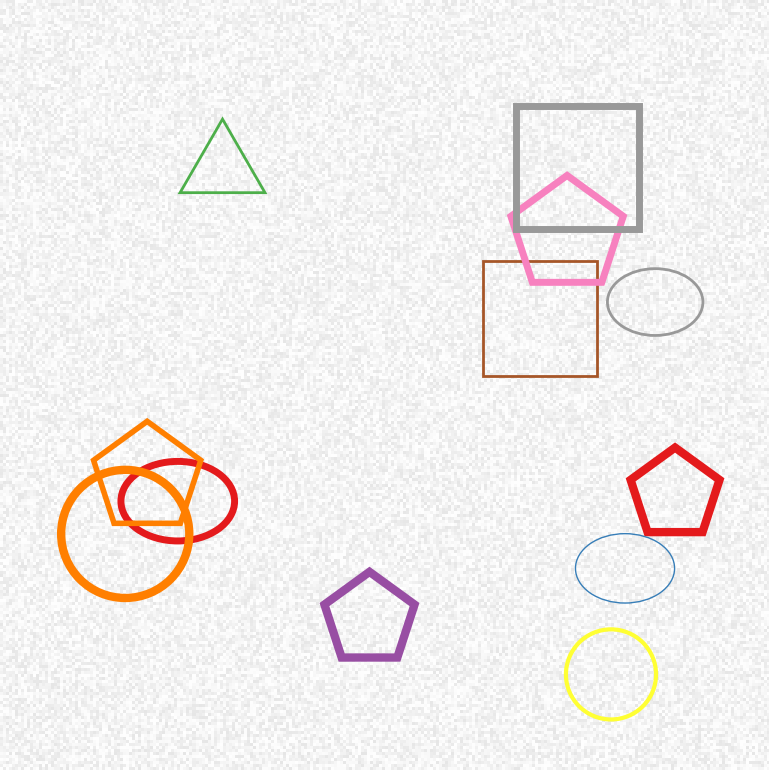[{"shape": "pentagon", "thickness": 3, "radius": 0.3, "center": [0.877, 0.358]}, {"shape": "oval", "thickness": 2.5, "radius": 0.37, "center": [0.231, 0.349]}, {"shape": "oval", "thickness": 0.5, "radius": 0.32, "center": [0.812, 0.262]}, {"shape": "triangle", "thickness": 1, "radius": 0.32, "center": [0.289, 0.782]}, {"shape": "pentagon", "thickness": 3, "radius": 0.31, "center": [0.48, 0.196]}, {"shape": "circle", "thickness": 3, "radius": 0.42, "center": [0.163, 0.307]}, {"shape": "pentagon", "thickness": 2, "radius": 0.37, "center": [0.191, 0.38]}, {"shape": "circle", "thickness": 1.5, "radius": 0.29, "center": [0.793, 0.124]}, {"shape": "square", "thickness": 1, "radius": 0.37, "center": [0.701, 0.586]}, {"shape": "pentagon", "thickness": 2.5, "radius": 0.38, "center": [0.736, 0.695]}, {"shape": "square", "thickness": 2.5, "radius": 0.4, "center": [0.75, 0.783]}, {"shape": "oval", "thickness": 1, "radius": 0.31, "center": [0.851, 0.608]}]